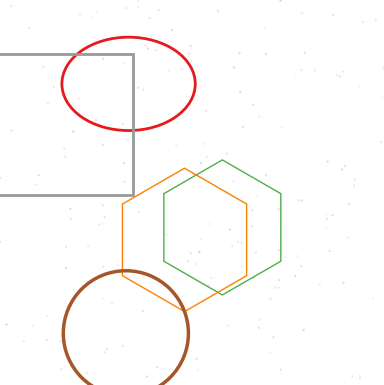[{"shape": "oval", "thickness": 2, "radius": 0.87, "center": [0.334, 0.782]}, {"shape": "hexagon", "thickness": 1, "radius": 0.88, "center": [0.578, 0.409]}, {"shape": "hexagon", "thickness": 1, "radius": 0.93, "center": [0.479, 0.377]}, {"shape": "circle", "thickness": 2.5, "radius": 0.81, "center": [0.327, 0.134]}, {"shape": "square", "thickness": 2, "radius": 0.91, "center": [0.163, 0.677]}]